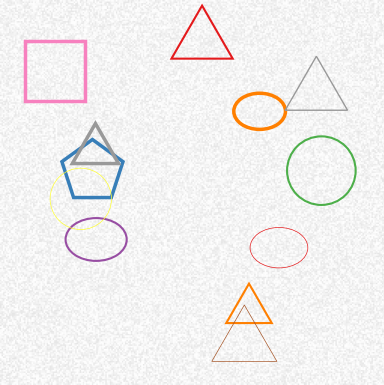[{"shape": "oval", "thickness": 0.5, "radius": 0.38, "center": [0.725, 0.357]}, {"shape": "triangle", "thickness": 1.5, "radius": 0.46, "center": [0.525, 0.894]}, {"shape": "pentagon", "thickness": 2.5, "radius": 0.42, "center": [0.24, 0.554]}, {"shape": "circle", "thickness": 1.5, "radius": 0.45, "center": [0.835, 0.557]}, {"shape": "oval", "thickness": 1.5, "radius": 0.4, "center": [0.25, 0.378]}, {"shape": "triangle", "thickness": 1.5, "radius": 0.34, "center": [0.647, 0.195]}, {"shape": "oval", "thickness": 2.5, "radius": 0.34, "center": [0.674, 0.711]}, {"shape": "circle", "thickness": 0.5, "radius": 0.4, "center": [0.21, 0.483]}, {"shape": "triangle", "thickness": 0.5, "radius": 0.49, "center": [0.635, 0.11]}, {"shape": "square", "thickness": 2.5, "radius": 0.39, "center": [0.143, 0.815]}, {"shape": "triangle", "thickness": 2.5, "radius": 0.35, "center": [0.248, 0.61]}, {"shape": "triangle", "thickness": 1, "radius": 0.47, "center": [0.822, 0.76]}]